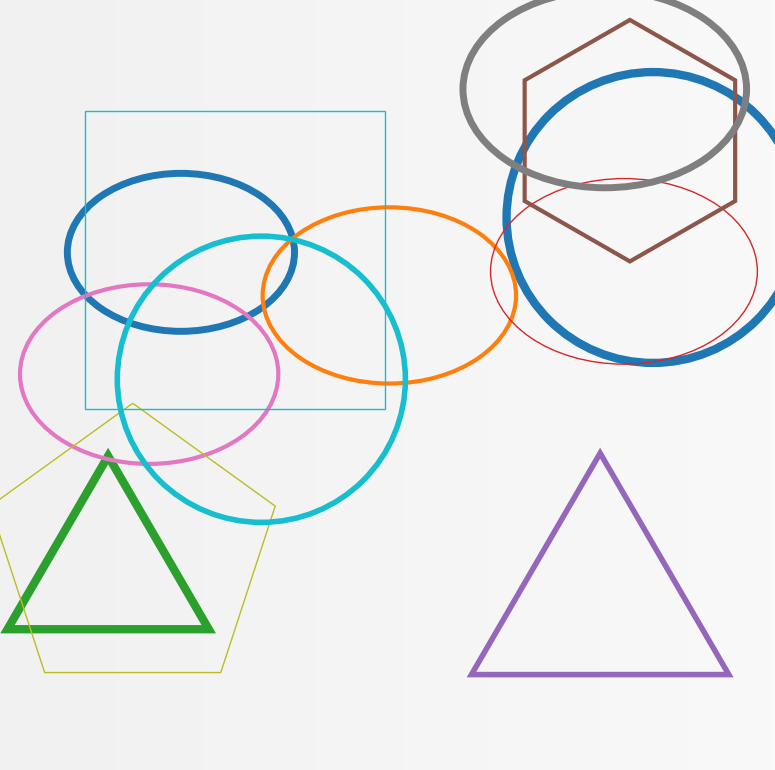[{"shape": "circle", "thickness": 3, "radius": 0.94, "center": [0.842, 0.718]}, {"shape": "oval", "thickness": 2.5, "radius": 0.73, "center": [0.233, 0.672]}, {"shape": "oval", "thickness": 1.5, "radius": 0.82, "center": [0.502, 0.616]}, {"shape": "triangle", "thickness": 3, "radius": 0.75, "center": [0.14, 0.258]}, {"shape": "oval", "thickness": 0.5, "radius": 0.86, "center": [0.805, 0.648]}, {"shape": "triangle", "thickness": 2, "radius": 0.96, "center": [0.774, 0.22]}, {"shape": "hexagon", "thickness": 1.5, "radius": 0.78, "center": [0.813, 0.817]}, {"shape": "oval", "thickness": 1.5, "radius": 0.83, "center": [0.192, 0.514]}, {"shape": "oval", "thickness": 2.5, "radius": 0.91, "center": [0.78, 0.884]}, {"shape": "pentagon", "thickness": 0.5, "radius": 0.97, "center": [0.171, 0.283]}, {"shape": "circle", "thickness": 2, "radius": 0.93, "center": [0.337, 0.507]}, {"shape": "square", "thickness": 0.5, "radius": 0.97, "center": [0.303, 0.662]}]